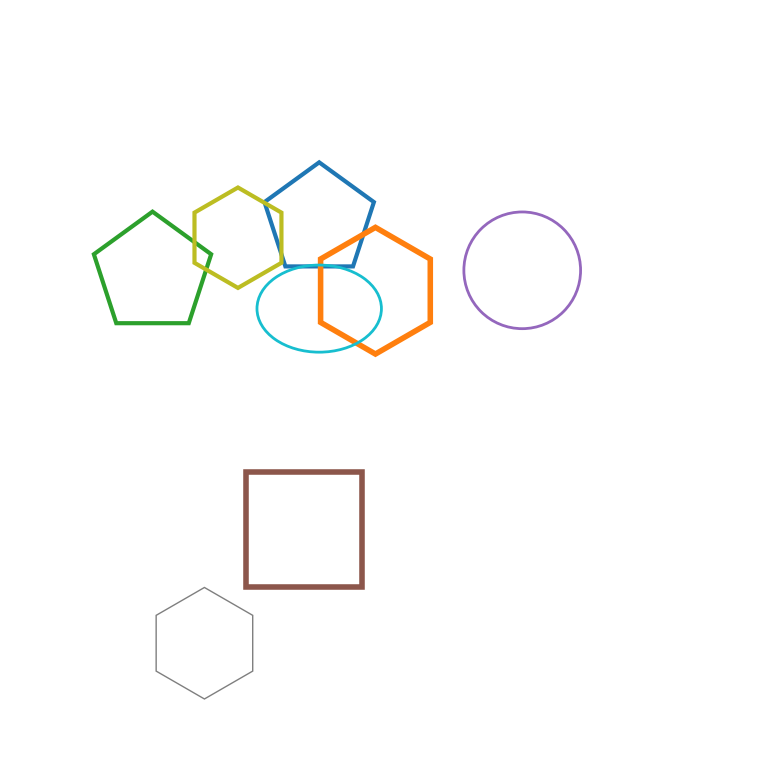[{"shape": "pentagon", "thickness": 1.5, "radius": 0.37, "center": [0.415, 0.714]}, {"shape": "hexagon", "thickness": 2, "radius": 0.41, "center": [0.488, 0.622]}, {"shape": "pentagon", "thickness": 1.5, "radius": 0.4, "center": [0.198, 0.645]}, {"shape": "circle", "thickness": 1, "radius": 0.38, "center": [0.678, 0.649]}, {"shape": "square", "thickness": 2, "radius": 0.37, "center": [0.395, 0.312]}, {"shape": "hexagon", "thickness": 0.5, "radius": 0.36, "center": [0.265, 0.165]}, {"shape": "hexagon", "thickness": 1.5, "radius": 0.33, "center": [0.309, 0.691]}, {"shape": "oval", "thickness": 1, "radius": 0.4, "center": [0.415, 0.599]}]